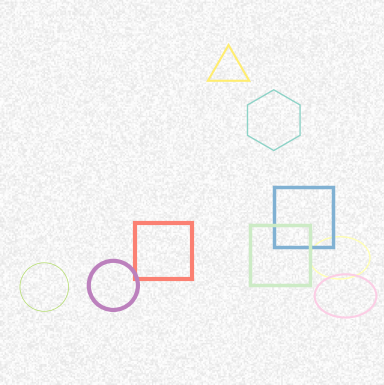[{"shape": "hexagon", "thickness": 1, "radius": 0.39, "center": [0.711, 0.688]}, {"shape": "oval", "thickness": 1, "radius": 0.39, "center": [0.883, 0.33]}, {"shape": "square", "thickness": 3, "radius": 0.37, "center": [0.424, 0.348]}, {"shape": "square", "thickness": 2.5, "radius": 0.39, "center": [0.788, 0.437]}, {"shape": "circle", "thickness": 0.5, "radius": 0.32, "center": [0.115, 0.254]}, {"shape": "oval", "thickness": 1.5, "radius": 0.4, "center": [0.897, 0.231]}, {"shape": "circle", "thickness": 3, "radius": 0.32, "center": [0.294, 0.259]}, {"shape": "square", "thickness": 2.5, "radius": 0.39, "center": [0.727, 0.338]}, {"shape": "triangle", "thickness": 1.5, "radius": 0.31, "center": [0.594, 0.821]}]